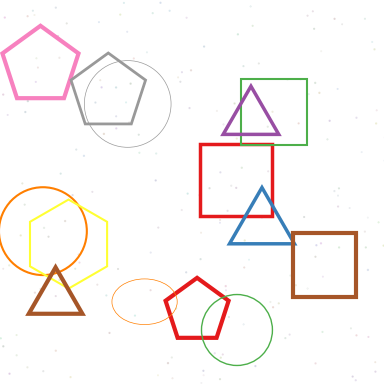[{"shape": "pentagon", "thickness": 3, "radius": 0.43, "center": [0.512, 0.192]}, {"shape": "square", "thickness": 2.5, "radius": 0.47, "center": [0.612, 0.532]}, {"shape": "triangle", "thickness": 2.5, "radius": 0.49, "center": [0.68, 0.415]}, {"shape": "circle", "thickness": 1, "radius": 0.46, "center": [0.615, 0.143]}, {"shape": "square", "thickness": 1.5, "radius": 0.43, "center": [0.713, 0.71]}, {"shape": "triangle", "thickness": 2.5, "radius": 0.42, "center": [0.652, 0.693]}, {"shape": "oval", "thickness": 0.5, "radius": 0.42, "center": [0.376, 0.216]}, {"shape": "circle", "thickness": 1.5, "radius": 0.57, "center": [0.111, 0.4]}, {"shape": "hexagon", "thickness": 1.5, "radius": 0.58, "center": [0.178, 0.366]}, {"shape": "triangle", "thickness": 3, "radius": 0.4, "center": [0.144, 0.225]}, {"shape": "square", "thickness": 3, "radius": 0.41, "center": [0.843, 0.312]}, {"shape": "pentagon", "thickness": 3, "radius": 0.52, "center": [0.105, 0.829]}, {"shape": "pentagon", "thickness": 2, "radius": 0.51, "center": [0.281, 0.76]}, {"shape": "circle", "thickness": 0.5, "radius": 0.56, "center": [0.332, 0.73]}]